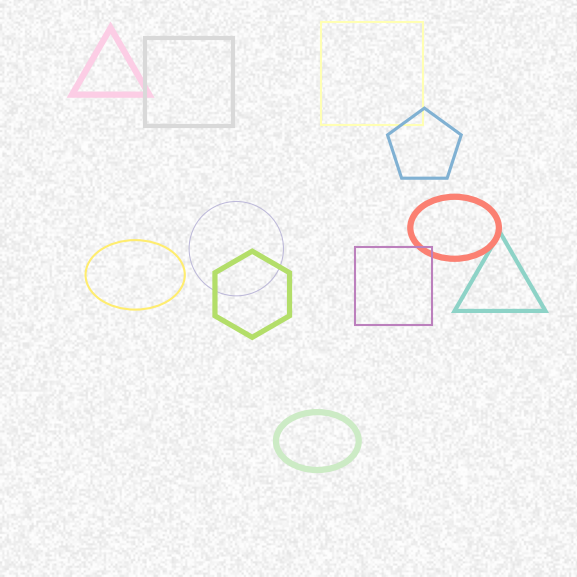[{"shape": "triangle", "thickness": 2, "radius": 0.45, "center": [0.866, 0.506]}, {"shape": "square", "thickness": 1, "radius": 0.44, "center": [0.644, 0.872]}, {"shape": "circle", "thickness": 0.5, "radius": 0.41, "center": [0.409, 0.569]}, {"shape": "oval", "thickness": 3, "radius": 0.38, "center": [0.787, 0.605]}, {"shape": "pentagon", "thickness": 1.5, "radius": 0.34, "center": [0.735, 0.745]}, {"shape": "hexagon", "thickness": 2.5, "radius": 0.37, "center": [0.437, 0.49]}, {"shape": "triangle", "thickness": 3, "radius": 0.39, "center": [0.192, 0.874]}, {"shape": "square", "thickness": 2, "radius": 0.38, "center": [0.327, 0.857]}, {"shape": "square", "thickness": 1, "radius": 0.33, "center": [0.681, 0.504]}, {"shape": "oval", "thickness": 3, "radius": 0.36, "center": [0.55, 0.235]}, {"shape": "oval", "thickness": 1, "radius": 0.43, "center": [0.234, 0.523]}]